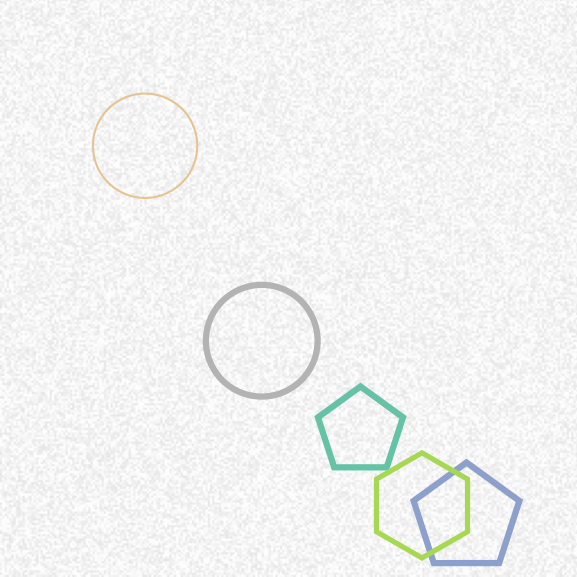[{"shape": "pentagon", "thickness": 3, "radius": 0.39, "center": [0.624, 0.253]}, {"shape": "pentagon", "thickness": 3, "radius": 0.48, "center": [0.808, 0.102]}, {"shape": "hexagon", "thickness": 2.5, "radius": 0.46, "center": [0.731, 0.124]}, {"shape": "circle", "thickness": 1, "radius": 0.45, "center": [0.251, 0.747]}, {"shape": "circle", "thickness": 3, "radius": 0.48, "center": [0.453, 0.409]}]